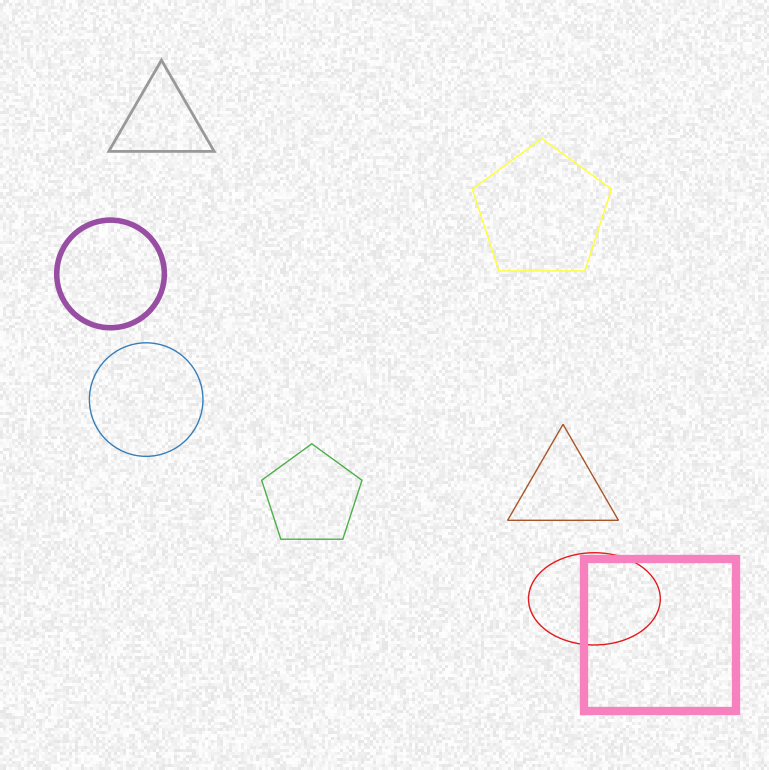[{"shape": "oval", "thickness": 0.5, "radius": 0.43, "center": [0.772, 0.222]}, {"shape": "circle", "thickness": 0.5, "radius": 0.37, "center": [0.19, 0.481]}, {"shape": "pentagon", "thickness": 0.5, "radius": 0.34, "center": [0.405, 0.355]}, {"shape": "circle", "thickness": 2, "radius": 0.35, "center": [0.144, 0.644]}, {"shape": "pentagon", "thickness": 0.5, "radius": 0.48, "center": [0.704, 0.725]}, {"shape": "triangle", "thickness": 0.5, "radius": 0.42, "center": [0.731, 0.366]}, {"shape": "square", "thickness": 3, "radius": 0.49, "center": [0.857, 0.175]}, {"shape": "triangle", "thickness": 1, "radius": 0.4, "center": [0.21, 0.843]}]